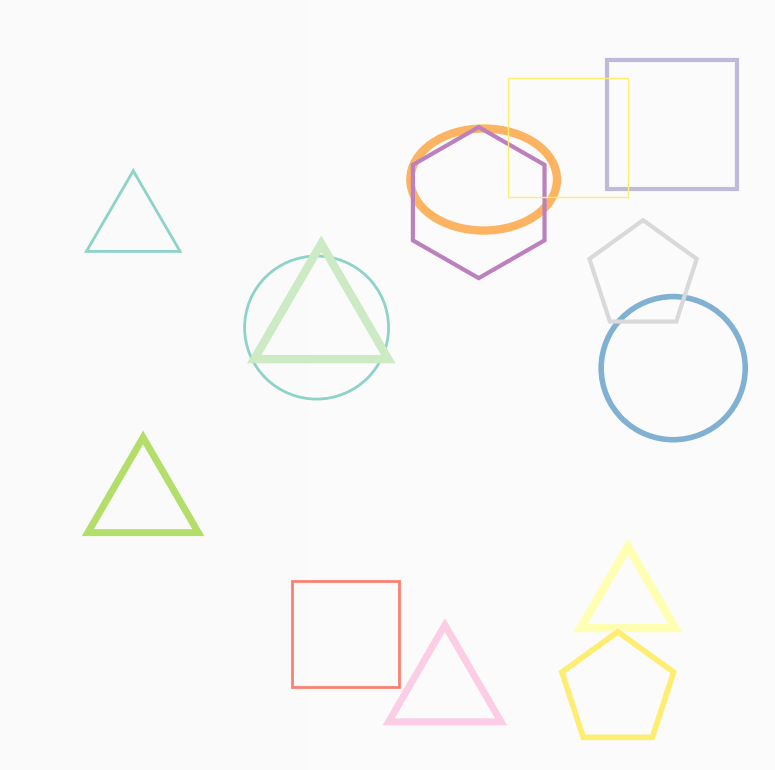[{"shape": "circle", "thickness": 1, "radius": 0.46, "center": [0.408, 0.575]}, {"shape": "triangle", "thickness": 1, "radius": 0.35, "center": [0.172, 0.708]}, {"shape": "triangle", "thickness": 3, "radius": 0.35, "center": [0.81, 0.22]}, {"shape": "square", "thickness": 1.5, "radius": 0.42, "center": [0.867, 0.838]}, {"shape": "square", "thickness": 1, "radius": 0.34, "center": [0.445, 0.176]}, {"shape": "circle", "thickness": 2, "radius": 0.46, "center": [0.869, 0.522]}, {"shape": "oval", "thickness": 3, "radius": 0.47, "center": [0.624, 0.767]}, {"shape": "triangle", "thickness": 2.5, "radius": 0.41, "center": [0.185, 0.349]}, {"shape": "triangle", "thickness": 2.5, "radius": 0.42, "center": [0.574, 0.104]}, {"shape": "pentagon", "thickness": 1.5, "radius": 0.36, "center": [0.83, 0.641]}, {"shape": "hexagon", "thickness": 1.5, "radius": 0.49, "center": [0.618, 0.737]}, {"shape": "triangle", "thickness": 3, "radius": 0.5, "center": [0.415, 0.584]}, {"shape": "pentagon", "thickness": 2, "radius": 0.38, "center": [0.797, 0.104]}, {"shape": "square", "thickness": 0.5, "radius": 0.39, "center": [0.733, 0.821]}]